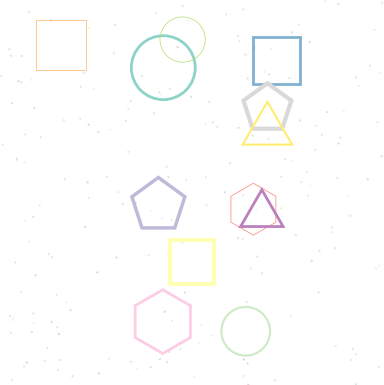[{"shape": "circle", "thickness": 2, "radius": 0.42, "center": [0.424, 0.824]}, {"shape": "square", "thickness": 3, "radius": 0.29, "center": [0.499, 0.32]}, {"shape": "pentagon", "thickness": 2.5, "radius": 0.36, "center": [0.411, 0.467]}, {"shape": "hexagon", "thickness": 0.5, "radius": 0.34, "center": [0.658, 0.457]}, {"shape": "square", "thickness": 2, "radius": 0.3, "center": [0.717, 0.844]}, {"shape": "square", "thickness": 0.5, "radius": 0.32, "center": [0.158, 0.883]}, {"shape": "circle", "thickness": 0.5, "radius": 0.29, "center": [0.474, 0.897]}, {"shape": "hexagon", "thickness": 2, "radius": 0.41, "center": [0.423, 0.165]}, {"shape": "pentagon", "thickness": 3, "radius": 0.33, "center": [0.695, 0.719]}, {"shape": "triangle", "thickness": 2, "radius": 0.32, "center": [0.68, 0.443]}, {"shape": "circle", "thickness": 1.5, "radius": 0.32, "center": [0.638, 0.14]}, {"shape": "triangle", "thickness": 1.5, "radius": 0.37, "center": [0.695, 0.661]}]